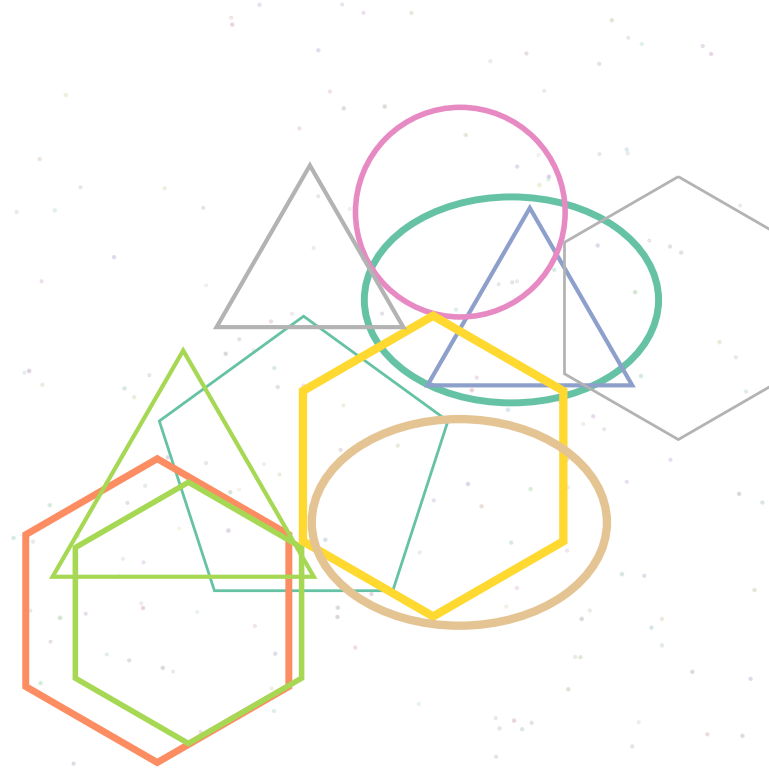[{"shape": "oval", "thickness": 2.5, "radius": 0.96, "center": [0.664, 0.611]}, {"shape": "pentagon", "thickness": 1, "radius": 0.99, "center": [0.394, 0.392]}, {"shape": "hexagon", "thickness": 2.5, "radius": 0.99, "center": [0.204, 0.207]}, {"shape": "triangle", "thickness": 1.5, "radius": 0.77, "center": [0.688, 0.576]}, {"shape": "circle", "thickness": 2, "radius": 0.68, "center": [0.598, 0.724]}, {"shape": "hexagon", "thickness": 2, "radius": 0.85, "center": [0.245, 0.204]}, {"shape": "triangle", "thickness": 1.5, "radius": 0.98, "center": [0.238, 0.349]}, {"shape": "hexagon", "thickness": 3, "radius": 0.98, "center": [0.563, 0.395]}, {"shape": "oval", "thickness": 3, "radius": 0.96, "center": [0.597, 0.322]}, {"shape": "triangle", "thickness": 1.5, "radius": 0.7, "center": [0.402, 0.645]}, {"shape": "hexagon", "thickness": 1, "radius": 0.85, "center": [0.881, 0.6]}]